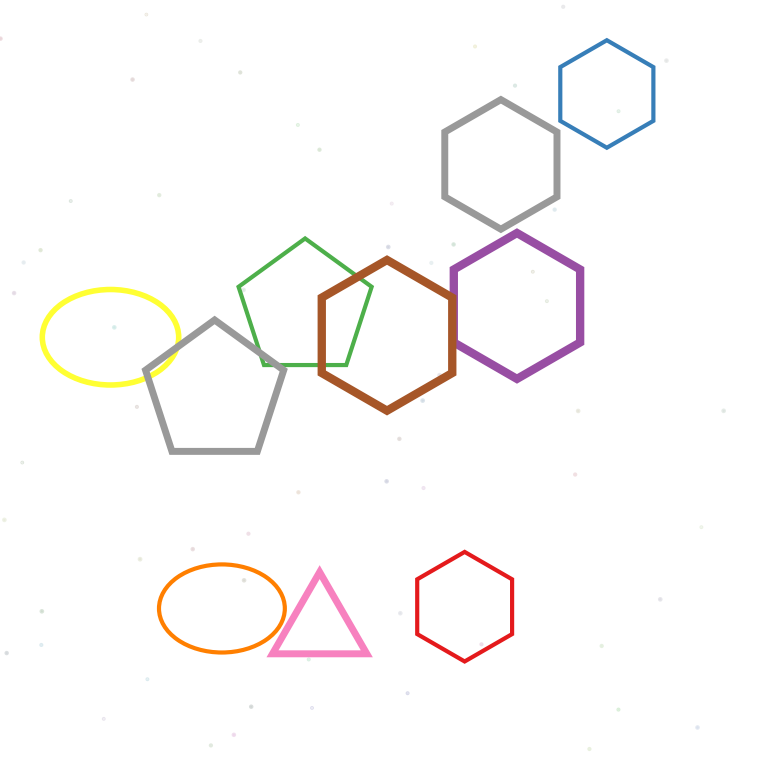[{"shape": "hexagon", "thickness": 1.5, "radius": 0.36, "center": [0.603, 0.212]}, {"shape": "hexagon", "thickness": 1.5, "radius": 0.35, "center": [0.788, 0.878]}, {"shape": "pentagon", "thickness": 1.5, "radius": 0.45, "center": [0.396, 0.599]}, {"shape": "hexagon", "thickness": 3, "radius": 0.47, "center": [0.671, 0.603]}, {"shape": "oval", "thickness": 1.5, "radius": 0.41, "center": [0.288, 0.21]}, {"shape": "oval", "thickness": 2, "radius": 0.44, "center": [0.144, 0.562]}, {"shape": "hexagon", "thickness": 3, "radius": 0.49, "center": [0.503, 0.565]}, {"shape": "triangle", "thickness": 2.5, "radius": 0.35, "center": [0.415, 0.186]}, {"shape": "hexagon", "thickness": 2.5, "radius": 0.42, "center": [0.651, 0.786]}, {"shape": "pentagon", "thickness": 2.5, "radius": 0.47, "center": [0.279, 0.49]}]